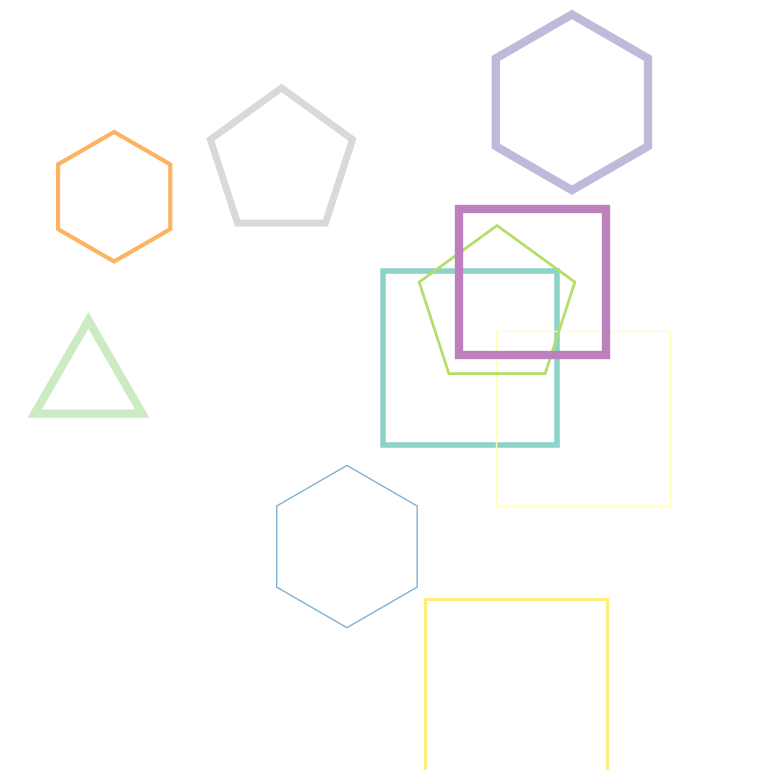[{"shape": "square", "thickness": 2, "radius": 0.57, "center": [0.611, 0.535]}, {"shape": "square", "thickness": 0.5, "radius": 0.57, "center": [0.757, 0.457]}, {"shape": "hexagon", "thickness": 3, "radius": 0.57, "center": [0.743, 0.867]}, {"shape": "hexagon", "thickness": 0.5, "radius": 0.53, "center": [0.451, 0.29]}, {"shape": "hexagon", "thickness": 1.5, "radius": 0.42, "center": [0.148, 0.745]}, {"shape": "pentagon", "thickness": 1, "radius": 0.53, "center": [0.645, 0.601]}, {"shape": "pentagon", "thickness": 2.5, "radius": 0.49, "center": [0.366, 0.789]}, {"shape": "square", "thickness": 3, "radius": 0.47, "center": [0.691, 0.634]}, {"shape": "triangle", "thickness": 3, "radius": 0.4, "center": [0.115, 0.503]}, {"shape": "square", "thickness": 1, "radius": 0.59, "center": [0.67, 0.104]}]